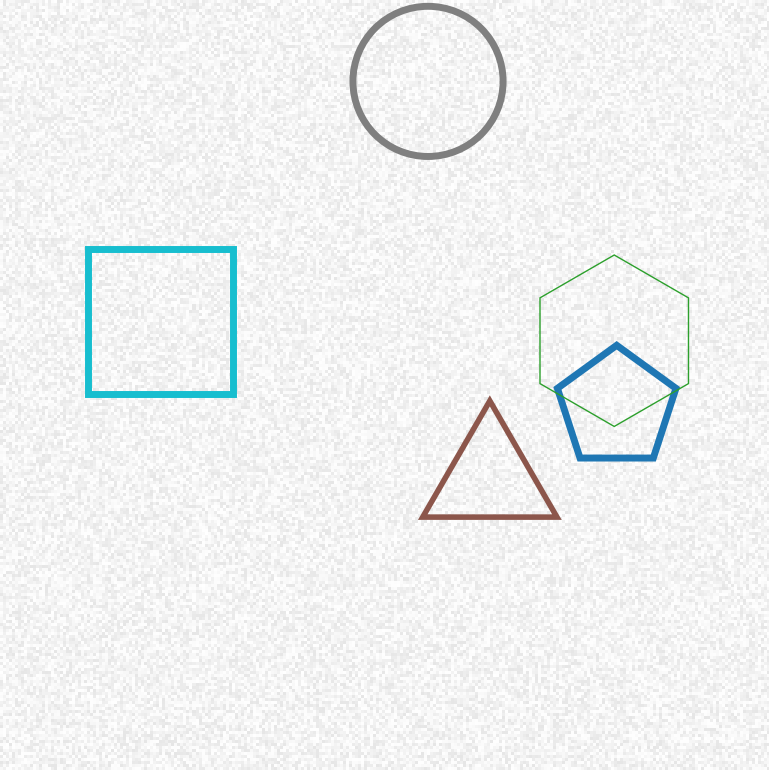[{"shape": "pentagon", "thickness": 2.5, "radius": 0.4, "center": [0.801, 0.471]}, {"shape": "hexagon", "thickness": 0.5, "radius": 0.56, "center": [0.798, 0.557]}, {"shape": "triangle", "thickness": 2, "radius": 0.5, "center": [0.636, 0.379]}, {"shape": "circle", "thickness": 2.5, "radius": 0.49, "center": [0.556, 0.894]}, {"shape": "square", "thickness": 2.5, "radius": 0.47, "center": [0.209, 0.582]}]